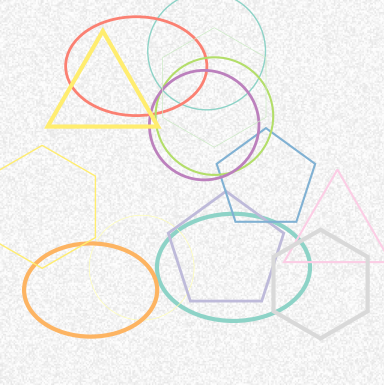[{"shape": "circle", "thickness": 1, "radius": 0.76, "center": [0.537, 0.868]}, {"shape": "oval", "thickness": 3, "radius": 0.99, "center": [0.606, 0.306]}, {"shape": "circle", "thickness": 0.5, "radius": 0.68, "center": [0.368, 0.305]}, {"shape": "pentagon", "thickness": 2, "radius": 0.79, "center": [0.587, 0.346]}, {"shape": "oval", "thickness": 2, "radius": 0.92, "center": [0.354, 0.828]}, {"shape": "pentagon", "thickness": 1.5, "radius": 0.67, "center": [0.691, 0.533]}, {"shape": "oval", "thickness": 3, "radius": 0.86, "center": [0.235, 0.247]}, {"shape": "circle", "thickness": 1.5, "radius": 0.76, "center": [0.557, 0.698]}, {"shape": "triangle", "thickness": 1.5, "radius": 0.8, "center": [0.876, 0.399]}, {"shape": "hexagon", "thickness": 3, "radius": 0.71, "center": [0.833, 0.262]}, {"shape": "circle", "thickness": 2, "radius": 0.71, "center": [0.53, 0.675]}, {"shape": "hexagon", "thickness": 0.5, "radius": 0.78, "center": [0.557, 0.773]}, {"shape": "hexagon", "thickness": 1, "radius": 0.8, "center": [0.11, 0.463]}, {"shape": "triangle", "thickness": 3, "radius": 0.83, "center": [0.267, 0.754]}]